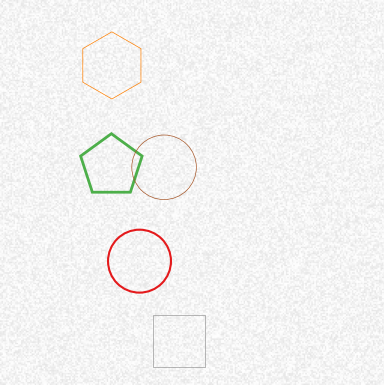[{"shape": "circle", "thickness": 1.5, "radius": 0.41, "center": [0.362, 0.322]}, {"shape": "pentagon", "thickness": 2, "radius": 0.42, "center": [0.289, 0.569]}, {"shape": "hexagon", "thickness": 0.5, "radius": 0.44, "center": [0.291, 0.83]}, {"shape": "circle", "thickness": 0.5, "radius": 0.42, "center": [0.426, 0.565]}, {"shape": "square", "thickness": 0.5, "radius": 0.34, "center": [0.464, 0.115]}]